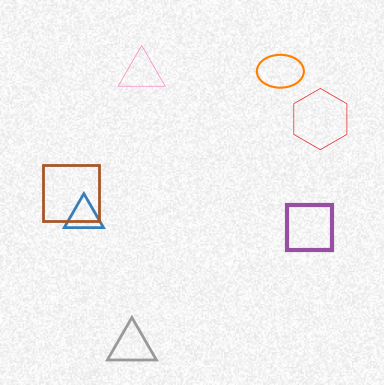[{"shape": "hexagon", "thickness": 0.5, "radius": 0.4, "center": [0.832, 0.691]}, {"shape": "triangle", "thickness": 2, "radius": 0.29, "center": [0.218, 0.438]}, {"shape": "square", "thickness": 3, "radius": 0.29, "center": [0.804, 0.41]}, {"shape": "oval", "thickness": 1.5, "radius": 0.31, "center": [0.728, 0.815]}, {"shape": "square", "thickness": 2, "radius": 0.37, "center": [0.185, 0.499]}, {"shape": "triangle", "thickness": 0.5, "radius": 0.35, "center": [0.368, 0.811]}, {"shape": "triangle", "thickness": 2, "radius": 0.37, "center": [0.343, 0.102]}]